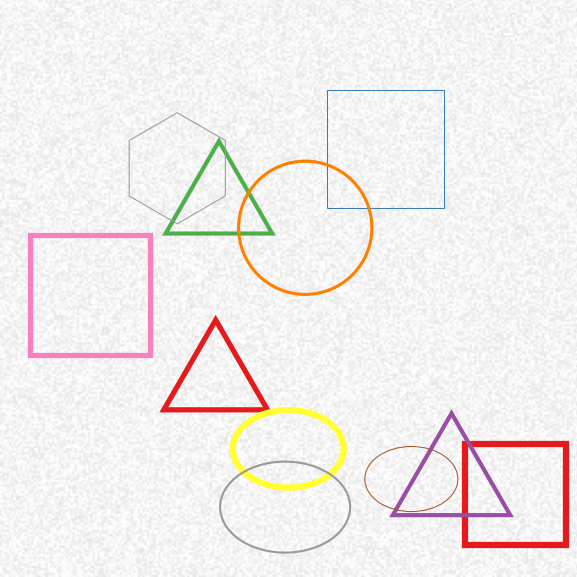[{"shape": "square", "thickness": 3, "radius": 0.44, "center": [0.893, 0.143]}, {"shape": "triangle", "thickness": 2.5, "radius": 0.52, "center": [0.374, 0.341]}, {"shape": "square", "thickness": 0.5, "radius": 0.51, "center": [0.668, 0.742]}, {"shape": "triangle", "thickness": 2, "radius": 0.53, "center": [0.379, 0.648]}, {"shape": "triangle", "thickness": 2, "radius": 0.59, "center": [0.782, 0.166]}, {"shape": "circle", "thickness": 1.5, "radius": 0.58, "center": [0.529, 0.605]}, {"shape": "oval", "thickness": 3, "radius": 0.48, "center": [0.499, 0.222]}, {"shape": "oval", "thickness": 0.5, "radius": 0.4, "center": [0.712, 0.17]}, {"shape": "square", "thickness": 2.5, "radius": 0.52, "center": [0.156, 0.489]}, {"shape": "oval", "thickness": 1, "radius": 0.56, "center": [0.494, 0.121]}, {"shape": "hexagon", "thickness": 0.5, "radius": 0.48, "center": [0.307, 0.708]}]